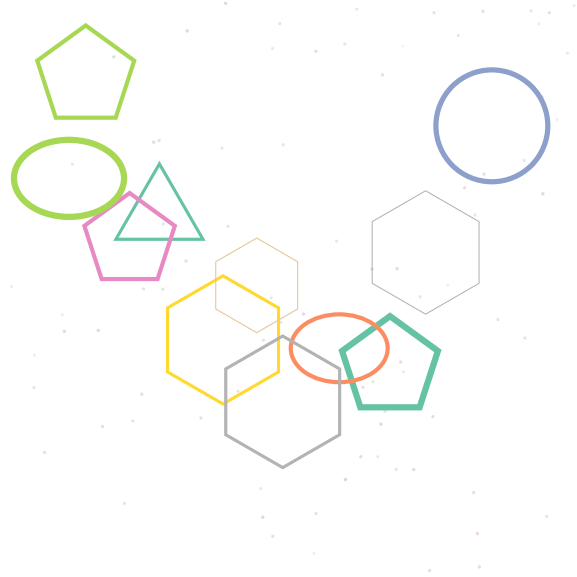[{"shape": "triangle", "thickness": 1.5, "radius": 0.44, "center": [0.276, 0.628]}, {"shape": "pentagon", "thickness": 3, "radius": 0.44, "center": [0.675, 0.364]}, {"shape": "oval", "thickness": 2, "radius": 0.42, "center": [0.587, 0.396]}, {"shape": "circle", "thickness": 2.5, "radius": 0.48, "center": [0.852, 0.781]}, {"shape": "pentagon", "thickness": 2, "radius": 0.41, "center": [0.224, 0.583]}, {"shape": "oval", "thickness": 3, "radius": 0.48, "center": [0.119, 0.69]}, {"shape": "pentagon", "thickness": 2, "radius": 0.44, "center": [0.148, 0.867]}, {"shape": "hexagon", "thickness": 1.5, "radius": 0.55, "center": [0.386, 0.411]}, {"shape": "hexagon", "thickness": 0.5, "radius": 0.41, "center": [0.445, 0.505]}, {"shape": "hexagon", "thickness": 1.5, "radius": 0.57, "center": [0.49, 0.303]}, {"shape": "hexagon", "thickness": 0.5, "radius": 0.53, "center": [0.737, 0.562]}]